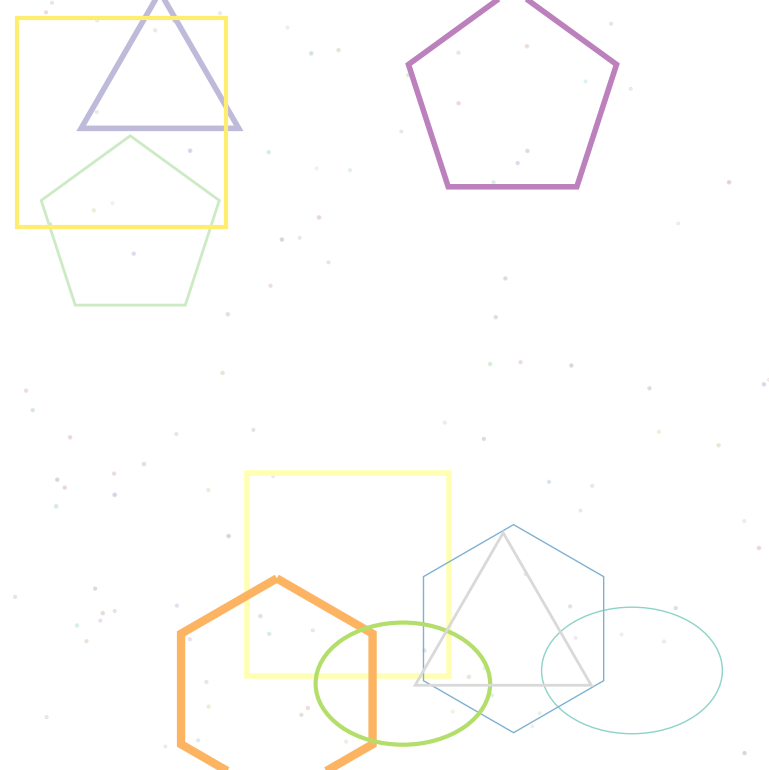[{"shape": "oval", "thickness": 0.5, "radius": 0.59, "center": [0.821, 0.129]}, {"shape": "square", "thickness": 2, "radius": 0.66, "center": [0.452, 0.254]}, {"shape": "triangle", "thickness": 2, "radius": 0.59, "center": [0.208, 0.892]}, {"shape": "hexagon", "thickness": 0.5, "radius": 0.68, "center": [0.667, 0.184]}, {"shape": "hexagon", "thickness": 3, "radius": 0.72, "center": [0.36, 0.105]}, {"shape": "oval", "thickness": 1.5, "radius": 0.57, "center": [0.523, 0.112]}, {"shape": "triangle", "thickness": 1, "radius": 0.66, "center": [0.654, 0.176]}, {"shape": "pentagon", "thickness": 2, "radius": 0.71, "center": [0.666, 0.872]}, {"shape": "pentagon", "thickness": 1, "radius": 0.61, "center": [0.169, 0.702]}, {"shape": "square", "thickness": 1.5, "radius": 0.68, "center": [0.157, 0.841]}]